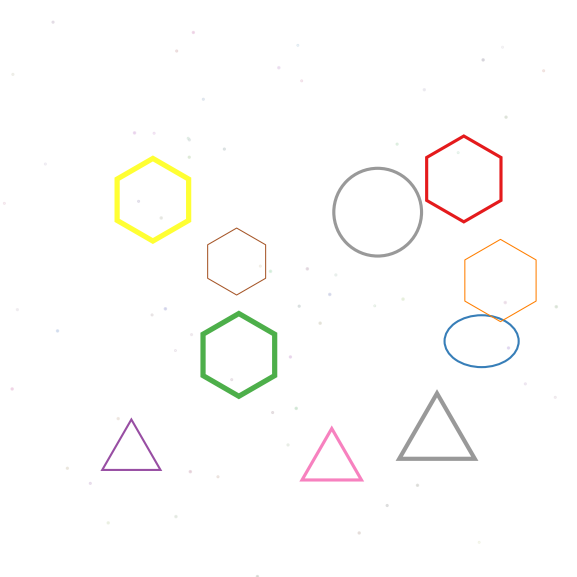[{"shape": "hexagon", "thickness": 1.5, "radius": 0.37, "center": [0.803, 0.689]}, {"shape": "oval", "thickness": 1, "radius": 0.32, "center": [0.834, 0.408]}, {"shape": "hexagon", "thickness": 2.5, "radius": 0.36, "center": [0.414, 0.385]}, {"shape": "triangle", "thickness": 1, "radius": 0.29, "center": [0.227, 0.215]}, {"shape": "hexagon", "thickness": 0.5, "radius": 0.36, "center": [0.867, 0.513]}, {"shape": "hexagon", "thickness": 2.5, "radius": 0.36, "center": [0.265, 0.653]}, {"shape": "hexagon", "thickness": 0.5, "radius": 0.29, "center": [0.41, 0.546]}, {"shape": "triangle", "thickness": 1.5, "radius": 0.3, "center": [0.574, 0.198]}, {"shape": "triangle", "thickness": 2, "radius": 0.38, "center": [0.757, 0.242]}, {"shape": "circle", "thickness": 1.5, "radius": 0.38, "center": [0.654, 0.632]}]